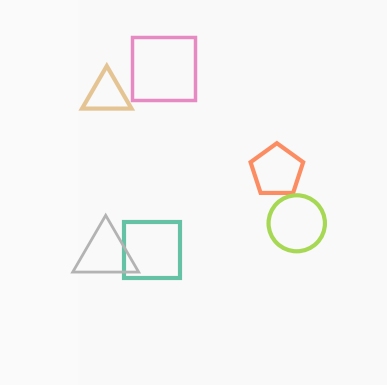[{"shape": "square", "thickness": 3, "radius": 0.37, "center": [0.392, 0.35]}, {"shape": "pentagon", "thickness": 3, "radius": 0.36, "center": [0.715, 0.557]}, {"shape": "square", "thickness": 2.5, "radius": 0.4, "center": [0.422, 0.822]}, {"shape": "circle", "thickness": 3, "radius": 0.36, "center": [0.766, 0.42]}, {"shape": "triangle", "thickness": 3, "radius": 0.37, "center": [0.276, 0.755]}, {"shape": "triangle", "thickness": 2, "radius": 0.49, "center": [0.273, 0.342]}]